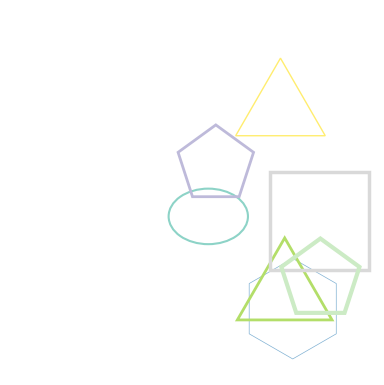[{"shape": "oval", "thickness": 1.5, "radius": 0.52, "center": [0.541, 0.438]}, {"shape": "pentagon", "thickness": 2, "radius": 0.52, "center": [0.561, 0.572]}, {"shape": "hexagon", "thickness": 0.5, "radius": 0.65, "center": [0.76, 0.198]}, {"shape": "triangle", "thickness": 2, "radius": 0.71, "center": [0.739, 0.24]}, {"shape": "square", "thickness": 2.5, "radius": 0.64, "center": [0.83, 0.426]}, {"shape": "pentagon", "thickness": 3, "radius": 0.53, "center": [0.832, 0.274]}, {"shape": "triangle", "thickness": 1, "radius": 0.67, "center": [0.728, 0.715]}]